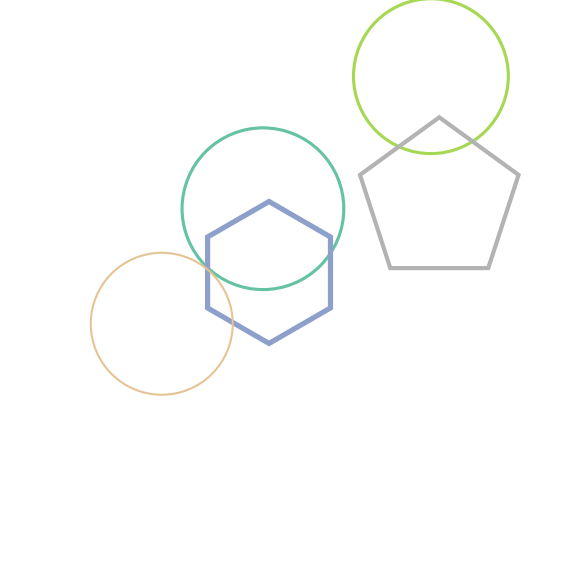[{"shape": "circle", "thickness": 1.5, "radius": 0.7, "center": [0.455, 0.638]}, {"shape": "hexagon", "thickness": 2.5, "radius": 0.61, "center": [0.466, 0.527]}, {"shape": "circle", "thickness": 1.5, "radius": 0.67, "center": [0.746, 0.867]}, {"shape": "circle", "thickness": 1, "radius": 0.61, "center": [0.28, 0.438]}, {"shape": "pentagon", "thickness": 2, "radius": 0.72, "center": [0.761, 0.652]}]